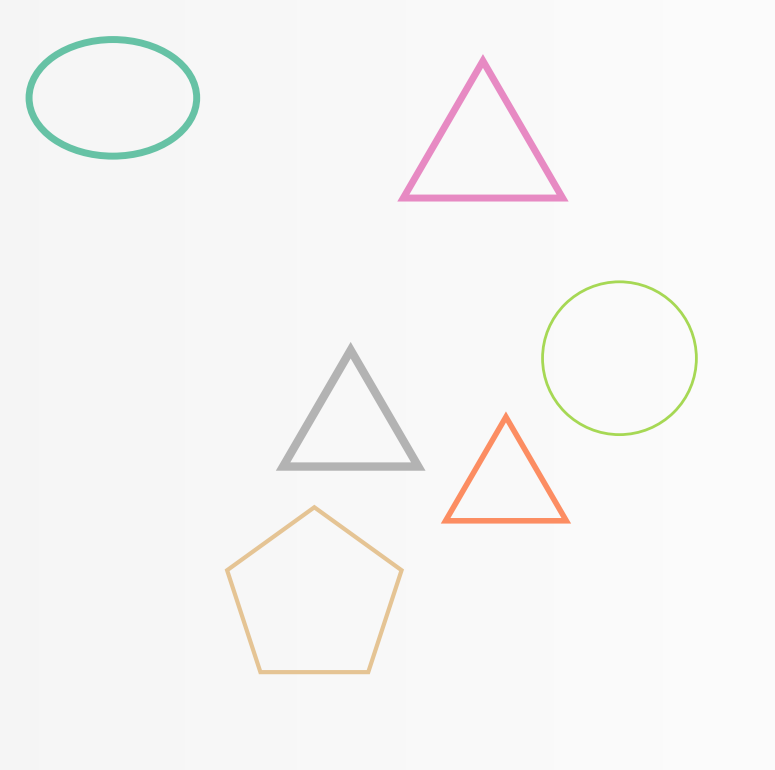[{"shape": "oval", "thickness": 2.5, "radius": 0.54, "center": [0.146, 0.873]}, {"shape": "triangle", "thickness": 2, "radius": 0.45, "center": [0.653, 0.369]}, {"shape": "triangle", "thickness": 2.5, "radius": 0.59, "center": [0.623, 0.802]}, {"shape": "circle", "thickness": 1, "radius": 0.5, "center": [0.799, 0.535]}, {"shape": "pentagon", "thickness": 1.5, "radius": 0.59, "center": [0.406, 0.223]}, {"shape": "triangle", "thickness": 3, "radius": 0.5, "center": [0.452, 0.444]}]